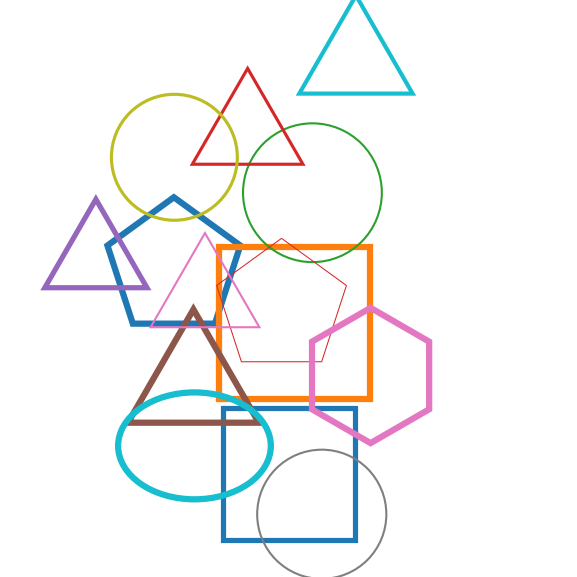[{"shape": "square", "thickness": 2.5, "radius": 0.57, "center": [0.5, 0.178]}, {"shape": "pentagon", "thickness": 3, "radius": 0.6, "center": [0.301, 0.537]}, {"shape": "square", "thickness": 3, "radius": 0.66, "center": [0.51, 0.44]}, {"shape": "circle", "thickness": 1, "radius": 0.6, "center": [0.541, 0.665]}, {"shape": "triangle", "thickness": 1.5, "radius": 0.55, "center": [0.429, 0.77]}, {"shape": "pentagon", "thickness": 0.5, "radius": 0.59, "center": [0.488, 0.468]}, {"shape": "triangle", "thickness": 2.5, "radius": 0.51, "center": [0.166, 0.552]}, {"shape": "triangle", "thickness": 3, "radius": 0.65, "center": [0.335, 0.333]}, {"shape": "hexagon", "thickness": 3, "radius": 0.59, "center": [0.642, 0.349]}, {"shape": "triangle", "thickness": 1, "radius": 0.54, "center": [0.355, 0.487]}, {"shape": "circle", "thickness": 1, "radius": 0.56, "center": [0.557, 0.109]}, {"shape": "circle", "thickness": 1.5, "radius": 0.55, "center": [0.302, 0.727]}, {"shape": "oval", "thickness": 3, "radius": 0.66, "center": [0.337, 0.227]}, {"shape": "triangle", "thickness": 2, "radius": 0.57, "center": [0.616, 0.894]}]